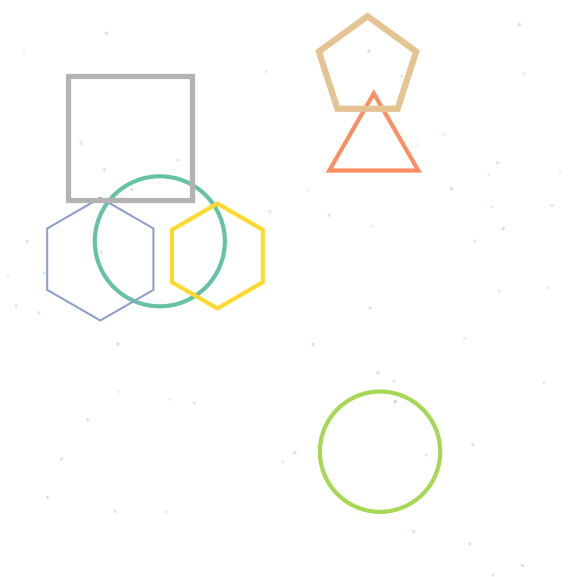[{"shape": "circle", "thickness": 2, "radius": 0.56, "center": [0.277, 0.581]}, {"shape": "triangle", "thickness": 2, "radius": 0.45, "center": [0.647, 0.748]}, {"shape": "hexagon", "thickness": 1, "radius": 0.53, "center": [0.174, 0.55]}, {"shape": "circle", "thickness": 2, "radius": 0.52, "center": [0.658, 0.217]}, {"shape": "hexagon", "thickness": 2, "radius": 0.45, "center": [0.376, 0.556]}, {"shape": "pentagon", "thickness": 3, "radius": 0.44, "center": [0.636, 0.882]}, {"shape": "square", "thickness": 2.5, "radius": 0.54, "center": [0.225, 0.76]}]